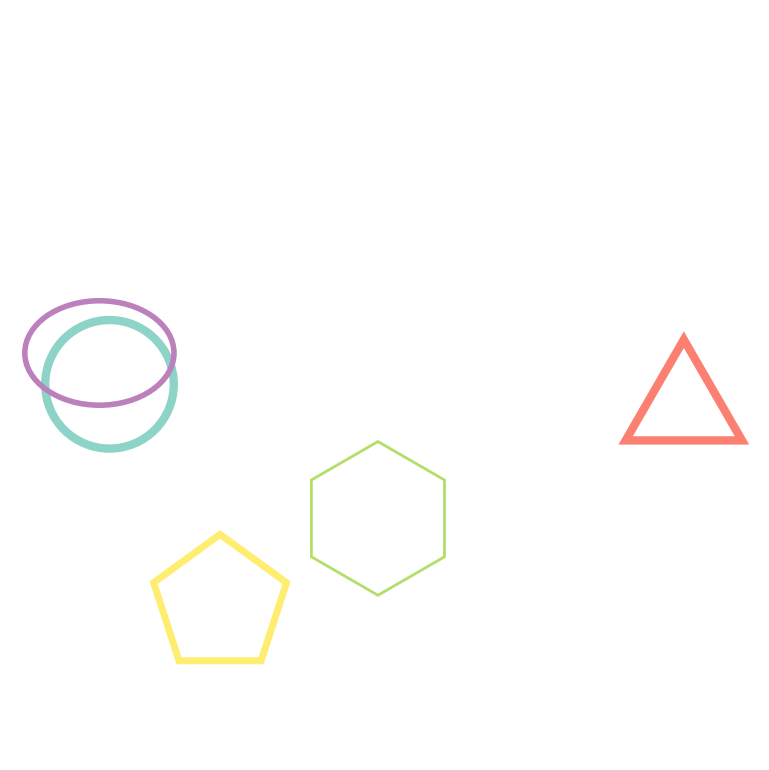[{"shape": "circle", "thickness": 3, "radius": 0.42, "center": [0.142, 0.501]}, {"shape": "triangle", "thickness": 3, "radius": 0.44, "center": [0.888, 0.472]}, {"shape": "hexagon", "thickness": 1, "radius": 0.5, "center": [0.491, 0.327]}, {"shape": "oval", "thickness": 2, "radius": 0.48, "center": [0.129, 0.542]}, {"shape": "pentagon", "thickness": 2.5, "radius": 0.45, "center": [0.286, 0.215]}]